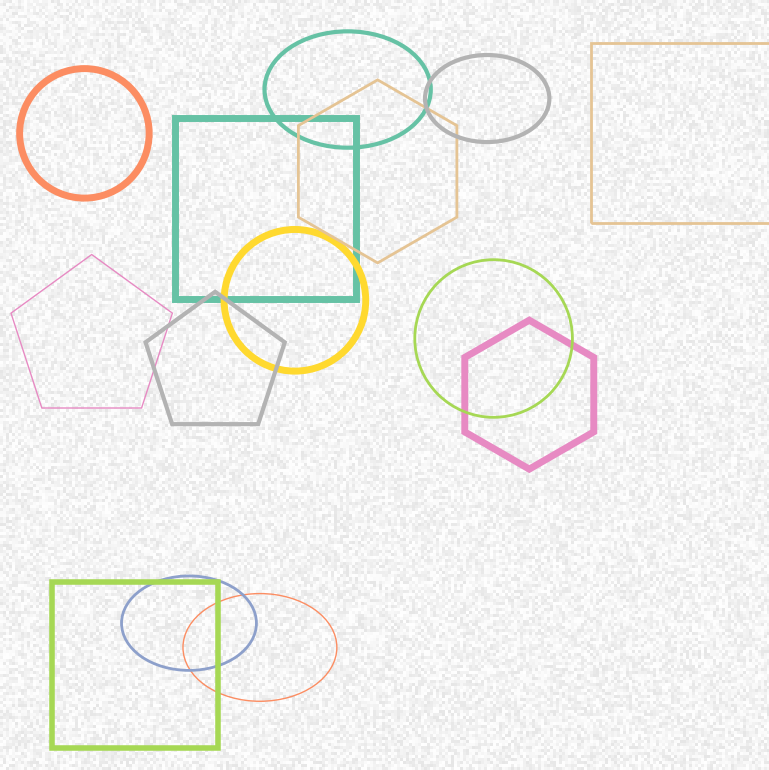[{"shape": "oval", "thickness": 1.5, "radius": 0.54, "center": [0.451, 0.884]}, {"shape": "square", "thickness": 2.5, "radius": 0.59, "center": [0.344, 0.73]}, {"shape": "oval", "thickness": 0.5, "radius": 0.5, "center": [0.338, 0.159]}, {"shape": "circle", "thickness": 2.5, "radius": 0.42, "center": [0.11, 0.827]}, {"shape": "oval", "thickness": 1, "radius": 0.44, "center": [0.245, 0.191]}, {"shape": "pentagon", "thickness": 0.5, "radius": 0.55, "center": [0.119, 0.559]}, {"shape": "hexagon", "thickness": 2.5, "radius": 0.48, "center": [0.687, 0.487]}, {"shape": "circle", "thickness": 1, "radius": 0.51, "center": [0.641, 0.56]}, {"shape": "square", "thickness": 2, "radius": 0.54, "center": [0.175, 0.137]}, {"shape": "circle", "thickness": 2.5, "radius": 0.46, "center": [0.383, 0.61]}, {"shape": "square", "thickness": 1, "radius": 0.59, "center": [0.885, 0.827]}, {"shape": "hexagon", "thickness": 1, "radius": 0.59, "center": [0.49, 0.777]}, {"shape": "oval", "thickness": 1.5, "radius": 0.4, "center": [0.633, 0.872]}, {"shape": "pentagon", "thickness": 1.5, "radius": 0.48, "center": [0.279, 0.526]}]